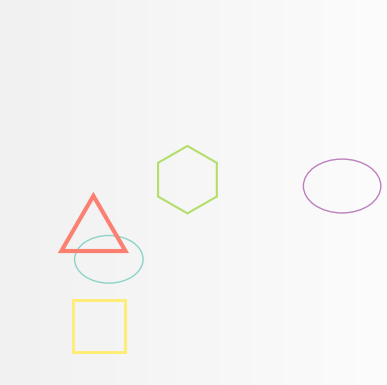[{"shape": "oval", "thickness": 1, "radius": 0.44, "center": [0.281, 0.326]}, {"shape": "triangle", "thickness": 3, "radius": 0.48, "center": [0.241, 0.396]}, {"shape": "hexagon", "thickness": 1.5, "radius": 0.44, "center": [0.484, 0.533]}, {"shape": "oval", "thickness": 1, "radius": 0.5, "center": [0.883, 0.517]}, {"shape": "square", "thickness": 2, "radius": 0.33, "center": [0.256, 0.153]}]